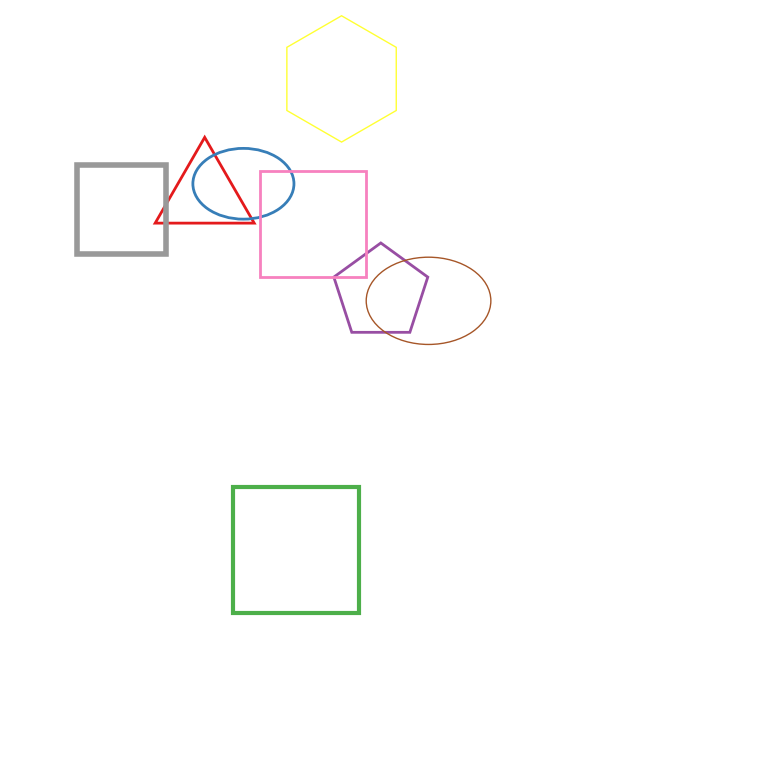[{"shape": "triangle", "thickness": 1, "radius": 0.37, "center": [0.266, 0.747]}, {"shape": "oval", "thickness": 1, "radius": 0.33, "center": [0.316, 0.761]}, {"shape": "square", "thickness": 1.5, "radius": 0.41, "center": [0.384, 0.286]}, {"shape": "pentagon", "thickness": 1, "radius": 0.32, "center": [0.495, 0.62]}, {"shape": "hexagon", "thickness": 0.5, "radius": 0.41, "center": [0.444, 0.898]}, {"shape": "oval", "thickness": 0.5, "radius": 0.4, "center": [0.557, 0.609]}, {"shape": "square", "thickness": 1, "radius": 0.35, "center": [0.406, 0.709]}, {"shape": "square", "thickness": 2, "radius": 0.29, "center": [0.158, 0.728]}]